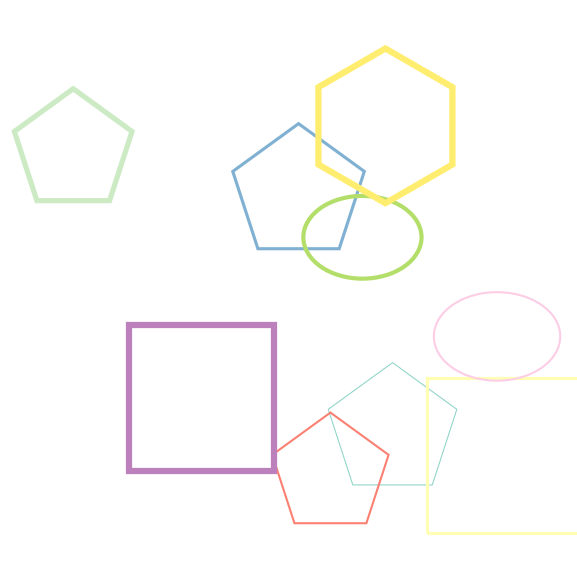[{"shape": "pentagon", "thickness": 0.5, "radius": 0.59, "center": [0.68, 0.254]}, {"shape": "square", "thickness": 1.5, "radius": 0.67, "center": [0.873, 0.211]}, {"shape": "pentagon", "thickness": 1, "radius": 0.53, "center": [0.572, 0.179]}, {"shape": "pentagon", "thickness": 1.5, "radius": 0.6, "center": [0.517, 0.665]}, {"shape": "oval", "thickness": 2, "radius": 0.51, "center": [0.628, 0.588]}, {"shape": "oval", "thickness": 1, "radius": 0.55, "center": [0.861, 0.417]}, {"shape": "square", "thickness": 3, "radius": 0.63, "center": [0.349, 0.31]}, {"shape": "pentagon", "thickness": 2.5, "radius": 0.54, "center": [0.127, 0.738]}, {"shape": "hexagon", "thickness": 3, "radius": 0.67, "center": [0.667, 0.781]}]